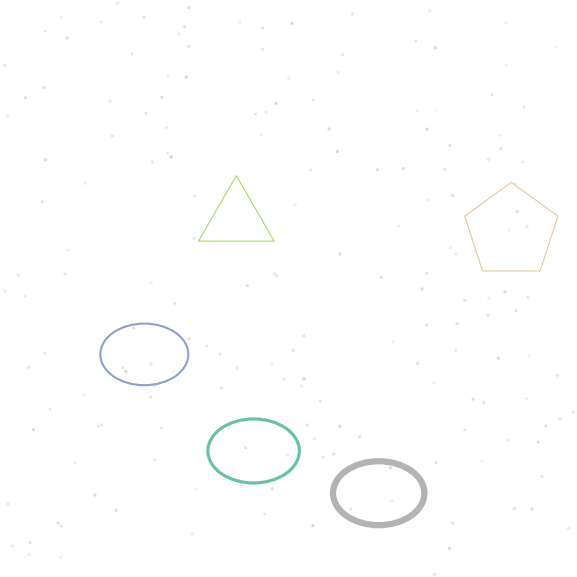[{"shape": "oval", "thickness": 1.5, "radius": 0.4, "center": [0.439, 0.218]}, {"shape": "oval", "thickness": 1, "radius": 0.38, "center": [0.25, 0.385]}, {"shape": "triangle", "thickness": 0.5, "radius": 0.38, "center": [0.409, 0.619]}, {"shape": "pentagon", "thickness": 0.5, "radius": 0.42, "center": [0.885, 0.599]}, {"shape": "oval", "thickness": 3, "radius": 0.4, "center": [0.656, 0.145]}]